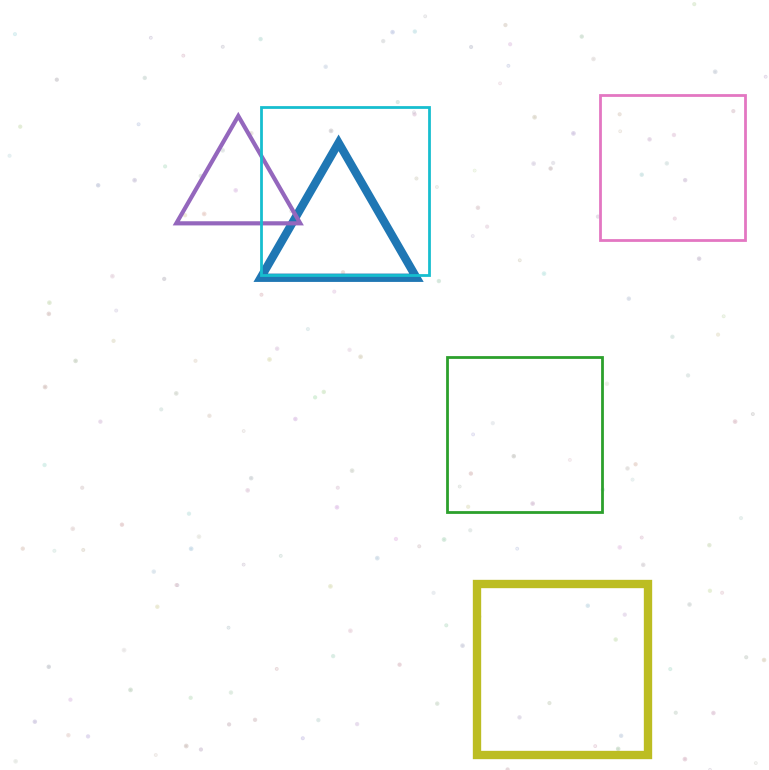[{"shape": "triangle", "thickness": 3, "radius": 0.58, "center": [0.44, 0.698]}, {"shape": "square", "thickness": 1, "radius": 0.5, "center": [0.681, 0.435]}, {"shape": "triangle", "thickness": 1.5, "radius": 0.46, "center": [0.309, 0.756]}, {"shape": "square", "thickness": 1, "radius": 0.47, "center": [0.873, 0.782]}, {"shape": "square", "thickness": 3, "radius": 0.56, "center": [0.73, 0.131]}, {"shape": "square", "thickness": 1, "radius": 0.54, "center": [0.448, 0.752]}]